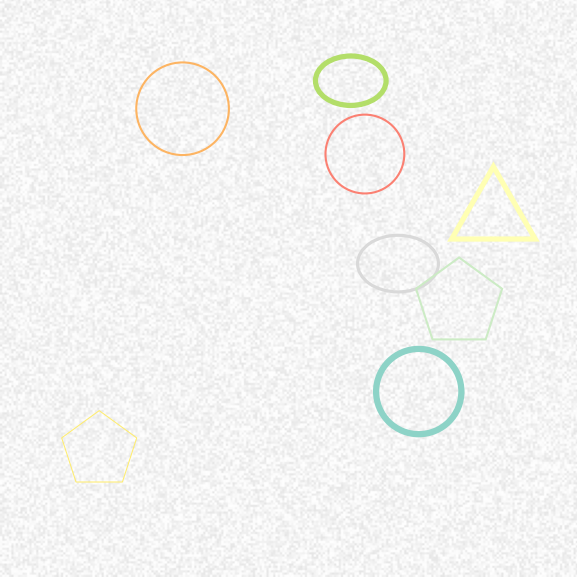[{"shape": "circle", "thickness": 3, "radius": 0.37, "center": [0.725, 0.321]}, {"shape": "triangle", "thickness": 2.5, "radius": 0.42, "center": [0.854, 0.627]}, {"shape": "circle", "thickness": 1, "radius": 0.34, "center": [0.632, 0.732]}, {"shape": "circle", "thickness": 1, "radius": 0.4, "center": [0.316, 0.811]}, {"shape": "oval", "thickness": 2.5, "radius": 0.31, "center": [0.607, 0.859]}, {"shape": "oval", "thickness": 1.5, "radius": 0.35, "center": [0.689, 0.543]}, {"shape": "pentagon", "thickness": 1, "radius": 0.39, "center": [0.795, 0.475]}, {"shape": "pentagon", "thickness": 0.5, "radius": 0.34, "center": [0.172, 0.22]}]